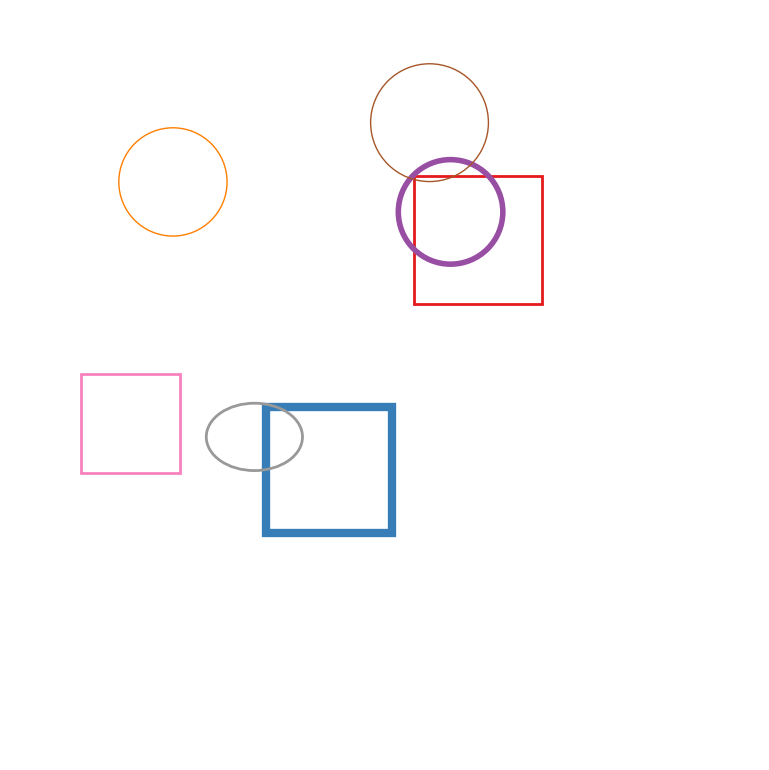[{"shape": "square", "thickness": 1, "radius": 0.42, "center": [0.621, 0.688]}, {"shape": "square", "thickness": 3, "radius": 0.41, "center": [0.428, 0.39]}, {"shape": "circle", "thickness": 2, "radius": 0.34, "center": [0.585, 0.725]}, {"shape": "circle", "thickness": 0.5, "radius": 0.35, "center": [0.225, 0.764]}, {"shape": "circle", "thickness": 0.5, "radius": 0.38, "center": [0.558, 0.841]}, {"shape": "square", "thickness": 1, "radius": 0.32, "center": [0.169, 0.45]}, {"shape": "oval", "thickness": 1, "radius": 0.31, "center": [0.33, 0.433]}]